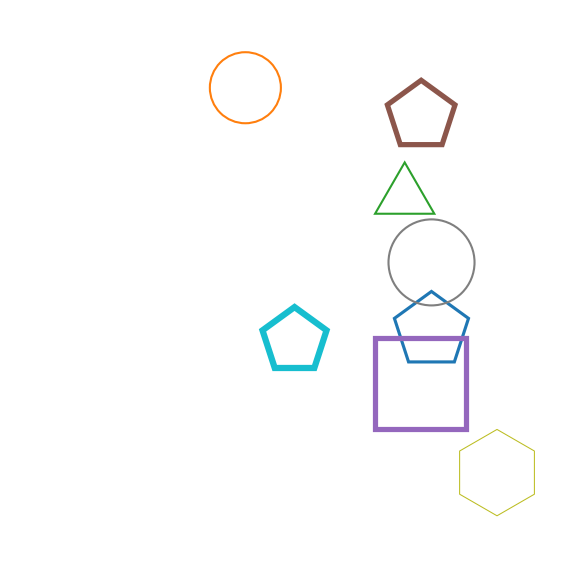[{"shape": "pentagon", "thickness": 1.5, "radius": 0.34, "center": [0.747, 0.427]}, {"shape": "circle", "thickness": 1, "radius": 0.31, "center": [0.425, 0.847]}, {"shape": "triangle", "thickness": 1, "radius": 0.3, "center": [0.701, 0.659]}, {"shape": "square", "thickness": 2.5, "radius": 0.39, "center": [0.728, 0.335]}, {"shape": "pentagon", "thickness": 2.5, "radius": 0.31, "center": [0.729, 0.799]}, {"shape": "circle", "thickness": 1, "radius": 0.37, "center": [0.747, 0.545]}, {"shape": "hexagon", "thickness": 0.5, "radius": 0.37, "center": [0.861, 0.181]}, {"shape": "pentagon", "thickness": 3, "radius": 0.29, "center": [0.51, 0.409]}]